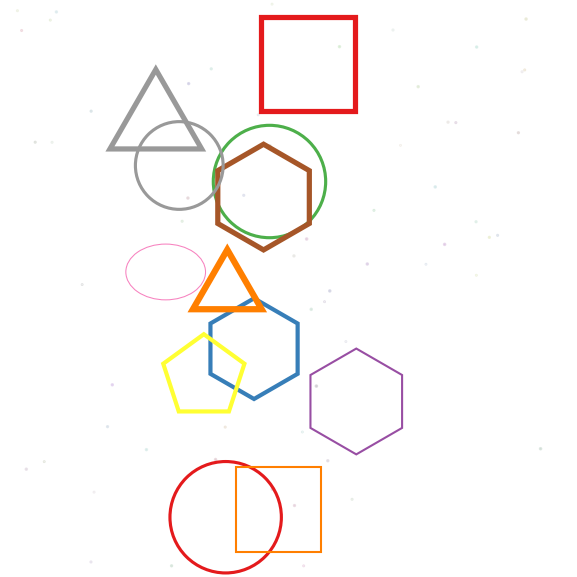[{"shape": "circle", "thickness": 1.5, "radius": 0.48, "center": [0.391, 0.103]}, {"shape": "square", "thickness": 2.5, "radius": 0.41, "center": [0.533, 0.888]}, {"shape": "hexagon", "thickness": 2, "radius": 0.44, "center": [0.44, 0.395]}, {"shape": "circle", "thickness": 1.5, "radius": 0.49, "center": [0.467, 0.685]}, {"shape": "hexagon", "thickness": 1, "radius": 0.46, "center": [0.617, 0.304]}, {"shape": "square", "thickness": 1, "radius": 0.37, "center": [0.482, 0.116]}, {"shape": "triangle", "thickness": 3, "radius": 0.34, "center": [0.394, 0.498]}, {"shape": "pentagon", "thickness": 2, "radius": 0.37, "center": [0.353, 0.346]}, {"shape": "hexagon", "thickness": 2.5, "radius": 0.46, "center": [0.456, 0.658]}, {"shape": "oval", "thickness": 0.5, "radius": 0.34, "center": [0.287, 0.528]}, {"shape": "triangle", "thickness": 2.5, "radius": 0.46, "center": [0.27, 0.787]}, {"shape": "circle", "thickness": 1.5, "radius": 0.38, "center": [0.31, 0.713]}]